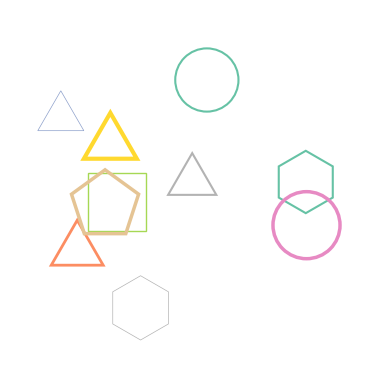[{"shape": "hexagon", "thickness": 1.5, "radius": 0.4, "center": [0.794, 0.527]}, {"shape": "circle", "thickness": 1.5, "radius": 0.41, "center": [0.537, 0.792]}, {"shape": "triangle", "thickness": 2, "radius": 0.39, "center": [0.201, 0.35]}, {"shape": "triangle", "thickness": 0.5, "radius": 0.35, "center": [0.158, 0.695]}, {"shape": "circle", "thickness": 2.5, "radius": 0.44, "center": [0.796, 0.415]}, {"shape": "square", "thickness": 1, "radius": 0.38, "center": [0.303, 0.475]}, {"shape": "triangle", "thickness": 3, "radius": 0.4, "center": [0.287, 0.627]}, {"shape": "pentagon", "thickness": 2.5, "radius": 0.46, "center": [0.273, 0.467]}, {"shape": "triangle", "thickness": 1.5, "radius": 0.36, "center": [0.499, 0.53]}, {"shape": "hexagon", "thickness": 0.5, "radius": 0.42, "center": [0.365, 0.2]}]